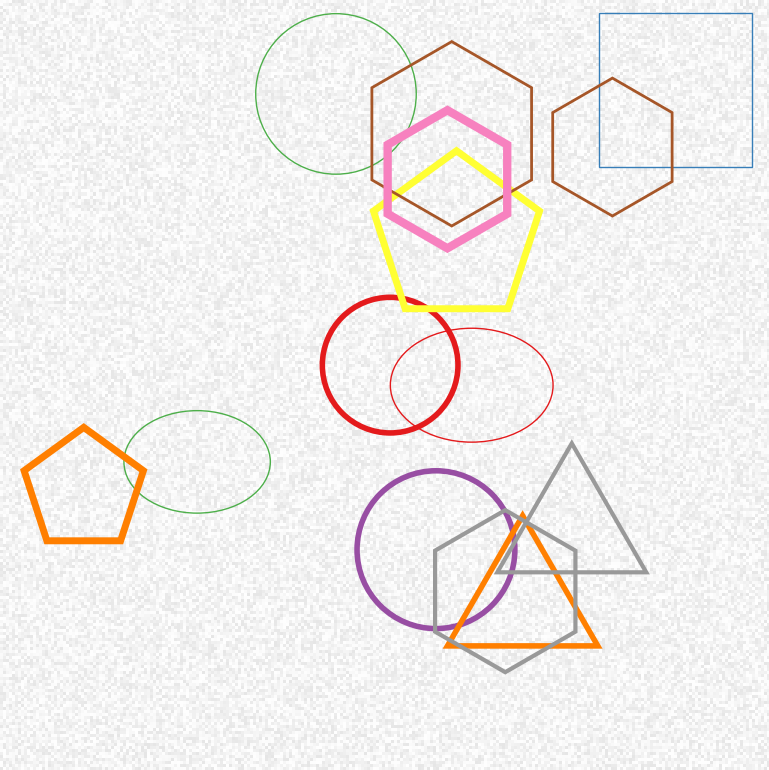[{"shape": "oval", "thickness": 0.5, "radius": 0.53, "center": [0.613, 0.5]}, {"shape": "circle", "thickness": 2, "radius": 0.44, "center": [0.507, 0.526]}, {"shape": "square", "thickness": 0.5, "radius": 0.5, "center": [0.877, 0.883]}, {"shape": "oval", "thickness": 0.5, "radius": 0.48, "center": [0.256, 0.4]}, {"shape": "circle", "thickness": 0.5, "radius": 0.52, "center": [0.436, 0.878]}, {"shape": "circle", "thickness": 2, "radius": 0.51, "center": [0.566, 0.286]}, {"shape": "pentagon", "thickness": 2.5, "radius": 0.41, "center": [0.109, 0.364]}, {"shape": "triangle", "thickness": 2, "radius": 0.56, "center": [0.679, 0.218]}, {"shape": "pentagon", "thickness": 2.5, "radius": 0.57, "center": [0.593, 0.691]}, {"shape": "hexagon", "thickness": 1, "radius": 0.45, "center": [0.795, 0.809]}, {"shape": "hexagon", "thickness": 1, "radius": 0.6, "center": [0.587, 0.826]}, {"shape": "hexagon", "thickness": 3, "radius": 0.45, "center": [0.581, 0.767]}, {"shape": "triangle", "thickness": 1.5, "radius": 0.56, "center": [0.743, 0.313]}, {"shape": "hexagon", "thickness": 1.5, "radius": 0.53, "center": [0.656, 0.232]}]